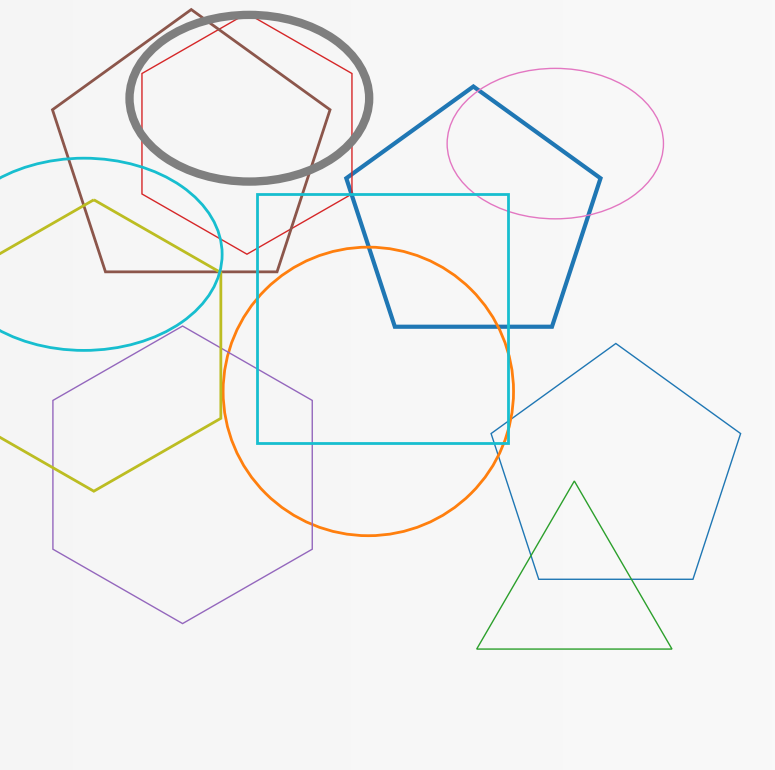[{"shape": "pentagon", "thickness": 1.5, "radius": 0.86, "center": [0.611, 0.715]}, {"shape": "pentagon", "thickness": 0.5, "radius": 0.85, "center": [0.795, 0.385]}, {"shape": "circle", "thickness": 1, "radius": 0.94, "center": [0.475, 0.492]}, {"shape": "triangle", "thickness": 0.5, "radius": 0.73, "center": [0.741, 0.23]}, {"shape": "hexagon", "thickness": 0.5, "radius": 0.78, "center": [0.319, 0.826]}, {"shape": "hexagon", "thickness": 0.5, "radius": 0.97, "center": [0.236, 0.383]}, {"shape": "pentagon", "thickness": 1, "radius": 0.94, "center": [0.247, 0.799]}, {"shape": "oval", "thickness": 0.5, "radius": 0.7, "center": [0.717, 0.814]}, {"shape": "oval", "thickness": 3, "radius": 0.77, "center": [0.322, 0.872]}, {"shape": "hexagon", "thickness": 1, "radius": 0.95, "center": [0.121, 0.551]}, {"shape": "square", "thickness": 1, "radius": 0.81, "center": [0.494, 0.587]}, {"shape": "oval", "thickness": 1, "radius": 0.89, "center": [0.108, 0.67]}]